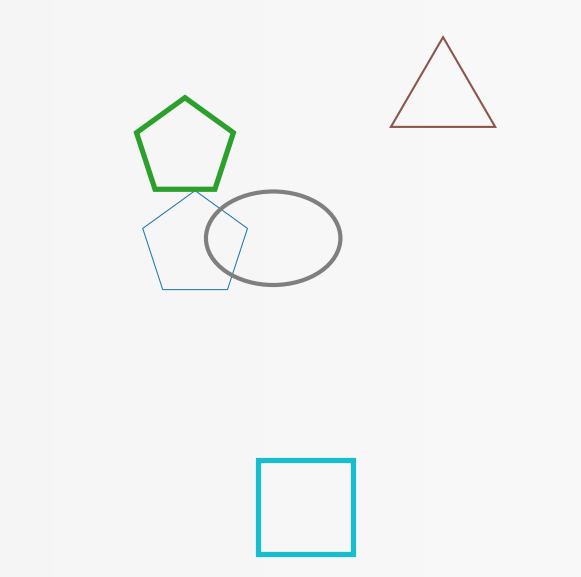[{"shape": "pentagon", "thickness": 0.5, "radius": 0.47, "center": [0.336, 0.574]}, {"shape": "pentagon", "thickness": 2.5, "radius": 0.44, "center": [0.318, 0.742]}, {"shape": "triangle", "thickness": 1, "radius": 0.52, "center": [0.762, 0.831]}, {"shape": "oval", "thickness": 2, "radius": 0.58, "center": [0.47, 0.587]}, {"shape": "square", "thickness": 2.5, "radius": 0.41, "center": [0.526, 0.121]}]